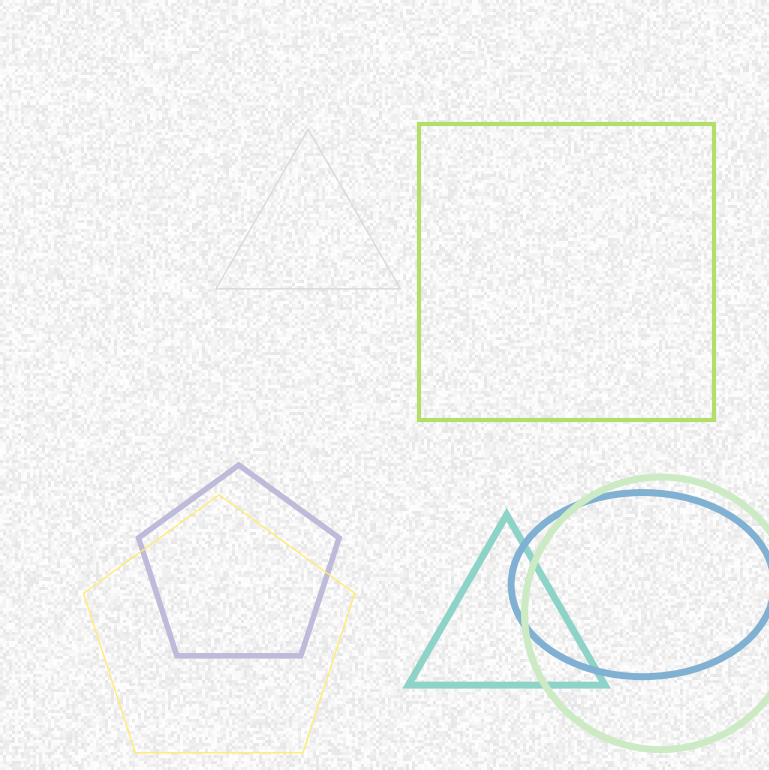[{"shape": "triangle", "thickness": 2.5, "radius": 0.74, "center": [0.658, 0.184]}, {"shape": "pentagon", "thickness": 2, "radius": 0.68, "center": [0.31, 0.259]}, {"shape": "oval", "thickness": 2.5, "radius": 0.85, "center": [0.835, 0.241]}, {"shape": "square", "thickness": 1.5, "radius": 0.96, "center": [0.735, 0.647]}, {"shape": "triangle", "thickness": 0.5, "radius": 0.69, "center": [0.4, 0.694]}, {"shape": "circle", "thickness": 2.5, "radius": 0.89, "center": [0.858, 0.204]}, {"shape": "pentagon", "thickness": 0.5, "radius": 0.93, "center": [0.285, 0.172]}]